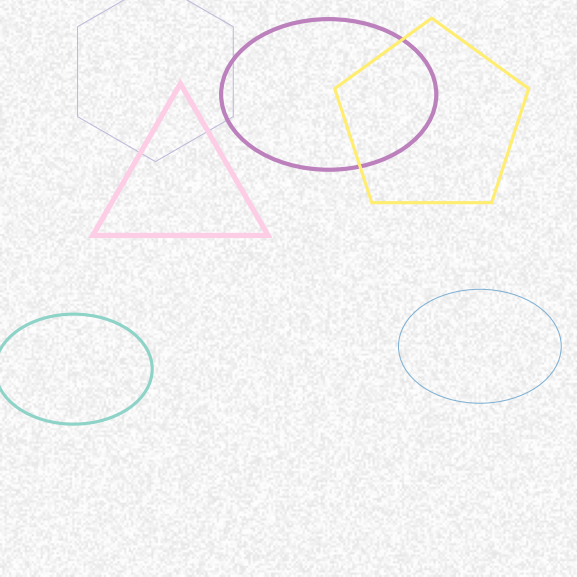[{"shape": "oval", "thickness": 1.5, "radius": 0.68, "center": [0.128, 0.36]}, {"shape": "hexagon", "thickness": 0.5, "radius": 0.78, "center": [0.269, 0.875]}, {"shape": "oval", "thickness": 0.5, "radius": 0.7, "center": [0.831, 0.4]}, {"shape": "triangle", "thickness": 2.5, "radius": 0.88, "center": [0.312, 0.679]}, {"shape": "oval", "thickness": 2, "radius": 0.93, "center": [0.569, 0.836]}, {"shape": "pentagon", "thickness": 1.5, "radius": 0.88, "center": [0.748, 0.791]}]